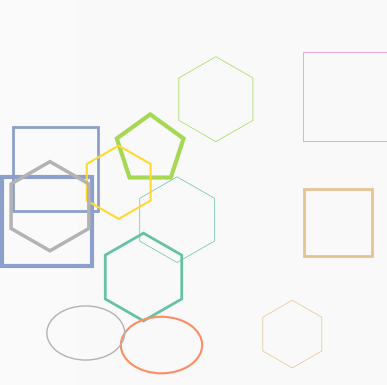[{"shape": "hexagon", "thickness": 2, "radius": 0.57, "center": [0.37, 0.28]}, {"shape": "hexagon", "thickness": 0.5, "radius": 0.56, "center": [0.457, 0.429]}, {"shape": "oval", "thickness": 1.5, "radius": 0.52, "center": [0.417, 0.104]}, {"shape": "square", "thickness": 2, "radius": 0.55, "center": [0.143, 0.561]}, {"shape": "square", "thickness": 3, "radius": 0.58, "center": [0.122, 0.424]}, {"shape": "square", "thickness": 0.5, "radius": 0.57, "center": [0.898, 0.75]}, {"shape": "hexagon", "thickness": 0.5, "radius": 0.55, "center": [0.557, 0.742]}, {"shape": "pentagon", "thickness": 3, "radius": 0.45, "center": [0.388, 0.612]}, {"shape": "hexagon", "thickness": 1.5, "radius": 0.48, "center": [0.306, 0.527]}, {"shape": "hexagon", "thickness": 0.5, "radius": 0.44, "center": [0.754, 0.132]}, {"shape": "square", "thickness": 2, "radius": 0.43, "center": [0.872, 0.421]}, {"shape": "oval", "thickness": 1, "radius": 0.5, "center": [0.221, 0.135]}, {"shape": "hexagon", "thickness": 2.5, "radius": 0.58, "center": [0.129, 0.464]}]